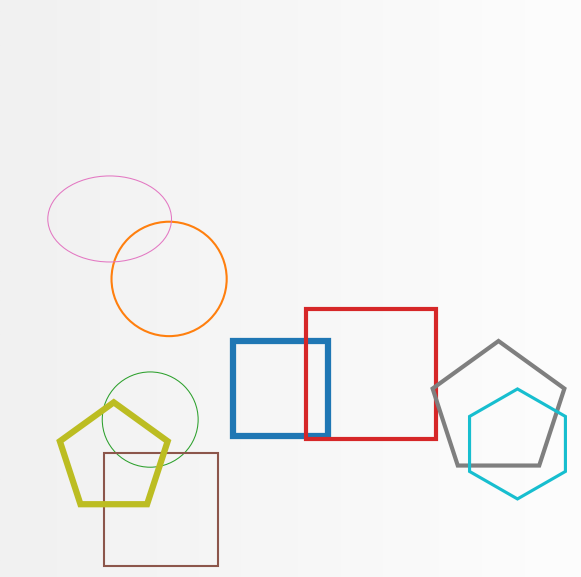[{"shape": "square", "thickness": 3, "radius": 0.41, "center": [0.483, 0.326]}, {"shape": "circle", "thickness": 1, "radius": 0.5, "center": [0.291, 0.516]}, {"shape": "circle", "thickness": 0.5, "radius": 0.41, "center": [0.258, 0.273]}, {"shape": "square", "thickness": 2, "radius": 0.56, "center": [0.639, 0.351]}, {"shape": "square", "thickness": 1, "radius": 0.49, "center": [0.277, 0.117]}, {"shape": "oval", "thickness": 0.5, "radius": 0.53, "center": [0.189, 0.62]}, {"shape": "pentagon", "thickness": 2, "radius": 0.6, "center": [0.858, 0.289]}, {"shape": "pentagon", "thickness": 3, "radius": 0.49, "center": [0.196, 0.205]}, {"shape": "hexagon", "thickness": 1.5, "radius": 0.48, "center": [0.89, 0.23]}]